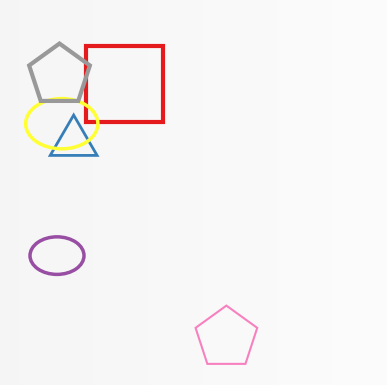[{"shape": "square", "thickness": 3, "radius": 0.49, "center": [0.322, 0.781]}, {"shape": "triangle", "thickness": 2, "radius": 0.35, "center": [0.19, 0.631]}, {"shape": "oval", "thickness": 2.5, "radius": 0.35, "center": [0.147, 0.336]}, {"shape": "oval", "thickness": 2.5, "radius": 0.47, "center": [0.159, 0.679]}, {"shape": "pentagon", "thickness": 1.5, "radius": 0.42, "center": [0.584, 0.123]}, {"shape": "pentagon", "thickness": 3, "radius": 0.41, "center": [0.154, 0.805]}]